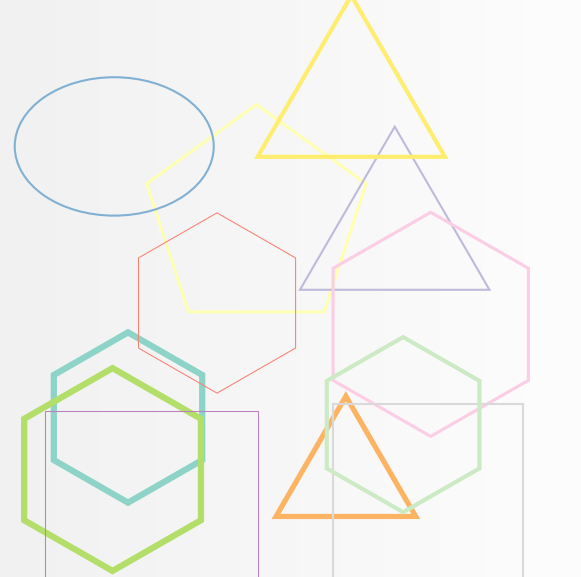[{"shape": "hexagon", "thickness": 3, "radius": 0.74, "center": [0.22, 0.276]}, {"shape": "pentagon", "thickness": 1.5, "radius": 0.99, "center": [0.441, 0.62]}, {"shape": "triangle", "thickness": 1, "radius": 0.94, "center": [0.679, 0.591]}, {"shape": "hexagon", "thickness": 0.5, "radius": 0.78, "center": [0.373, 0.474]}, {"shape": "oval", "thickness": 1, "radius": 0.86, "center": [0.197, 0.746]}, {"shape": "triangle", "thickness": 2.5, "radius": 0.69, "center": [0.595, 0.174]}, {"shape": "hexagon", "thickness": 3, "radius": 0.88, "center": [0.194, 0.186]}, {"shape": "hexagon", "thickness": 1.5, "radius": 0.97, "center": [0.741, 0.438]}, {"shape": "square", "thickness": 1, "radius": 0.82, "center": [0.737, 0.137]}, {"shape": "square", "thickness": 0.5, "radius": 0.91, "center": [0.261, 0.104]}, {"shape": "hexagon", "thickness": 2, "radius": 0.76, "center": [0.694, 0.264]}, {"shape": "triangle", "thickness": 2, "radius": 0.93, "center": [0.604, 0.821]}]